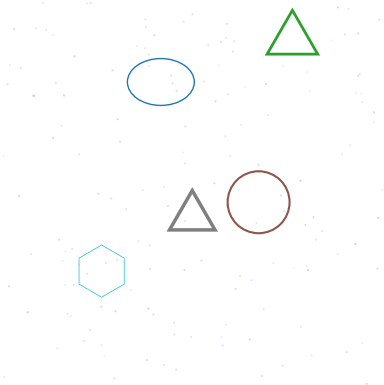[{"shape": "oval", "thickness": 1, "radius": 0.43, "center": [0.418, 0.787]}, {"shape": "triangle", "thickness": 2, "radius": 0.38, "center": [0.759, 0.897]}, {"shape": "circle", "thickness": 1.5, "radius": 0.4, "center": [0.672, 0.475]}, {"shape": "triangle", "thickness": 2.5, "radius": 0.34, "center": [0.499, 0.437]}, {"shape": "hexagon", "thickness": 0.5, "radius": 0.34, "center": [0.264, 0.296]}]